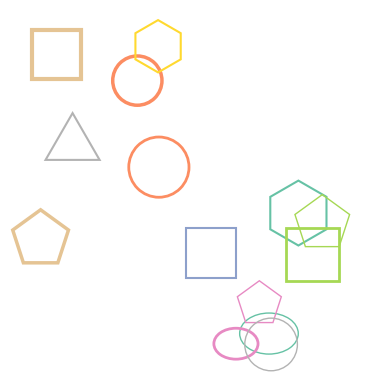[{"shape": "oval", "thickness": 1, "radius": 0.38, "center": [0.699, 0.134]}, {"shape": "hexagon", "thickness": 1.5, "radius": 0.42, "center": [0.775, 0.447]}, {"shape": "circle", "thickness": 2.5, "radius": 0.32, "center": [0.357, 0.791]}, {"shape": "circle", "thickness": 2, "radius": 0.39, "center": [0.413, 0.566]}, {"shape": "square", "thickness": 1.5, "radius": 0.32, "center": [0.548, 0.343]}, {"shape": "oval", "thickness": 2, "radius": 0.29, "center": [0.613, 0.107]}, {"shape": "pentagon", "thickness": 1, "radius": 0.3, "center": [0.674, 0.211]}, {"shape": "pentagon", "thickness": 1, "radius": 0.37, "center": [0.837, 0.42]}, {"shape": "square", "thickness": 2, "radius": 0.34, "center": [0.812, 0.338]}, {"shape": "hexagon", "thickness": 1.5, "radius": 0.34, "center": [0.411, 0.88]}, {"shape": "pentagon", "thickness": 2.5, "radius": 0.38, "center": [0.105, 0.379]}, {"shape": "square", "thickness": 3, "radius": 0.32, "center": [0.146, 0.858]}, {"shape": "circle", "thickness": 1, "radius": 0.34, "center": [0.704, 0.105]}, {"shape": "triangle", "thickness": 1.5, "radius": 0.41, "center": [0.189, 0.625]}]